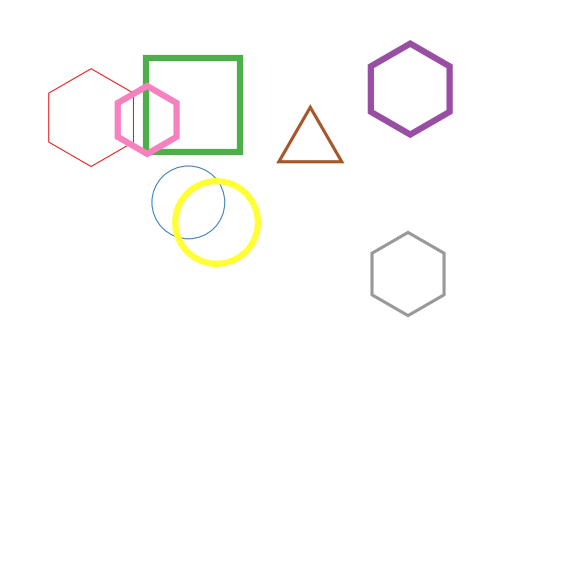[{"shape": "hexagon", "thickness": 0.5, "radius": 0.42, "center": [0.158, 0.795]}, {"shape": "circle", "thickness": 0.5, "radius": 0.32, "center": [0.326, 0.649]}, {"shape": "square", "thickness": 3, "radius": 0.41, "center": [0.335, 0.817]}, {"shape": "hexagon", "thickness": 3, "radius": 0.39, "center": [0.71, 0.845]}, {"shape": "circle", "thickness": 3, "radius": 0.36, "center": [0.375, 0.614]}, {"shape": "triangle", "thickness": 1.5, "radius": 0.31, "center": [0.537, 0.75]}, {"shape": "hexagon", "thickness": 3, "radius": 0.29, "center": [0.255, 0.791]}, {"shape": "hexagon", "thickness": 1.5, "radius": 0.36, "center": [0.707, 0.525]}]